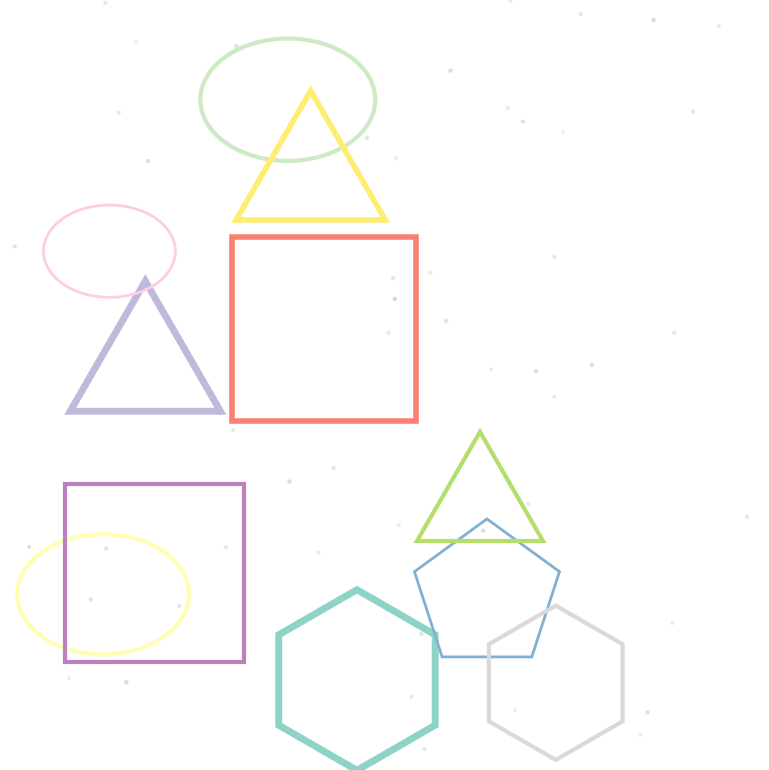[{"shape": "hexagon", "thickness": 2.5, "radius": 0.59, "center": [0.464, 0.117]}, {"shape": "oval", "thickness": 1.5, "radius": 0.56, "center": [0.134, 0.228]}, {"shape": "triangle", "thickness": 2.5, "radius": 0.56, "center": [0.189, 0.522]}, {"shape": "square", "thickness": 2, "radius": 0.6, "center": [0.42, 0.573]}, {"shape": "pentagon", "thickness": 1, "radius": 0.5, "center": [0.632, 0.227]}, {"shape": "triangle", "thickness": 1.5, "radius": 0.47, "center": [0.623, 0.345]}, {"shape": "oval", "thickness": 1, "radius": 0.43, "center": [0.142, 0.674]}, {"shape": "hexagon", "thickness": 1.5, "radius": 0.5, "center": [0.722, 0.113]}, {"shape": "square", "thickness": 1.5, "radius": 0.58, "center": [0.201, 0.255]}, {"shape": "oval", "thickness": 1.5, "radius": 0.57, "center": [0.374, 0.871]}, {"shape": "triangle", "thickness": 2, "radius": 0.56, "center": [0.403, 0.77]}]